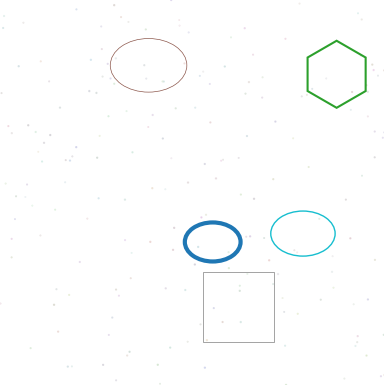[{"shape": "oval", "thickness": 3, "radius": 0.36, "center": [0.552, 0.372]}, {"shape": "hexagon", "thickness": 1.5, "radius": 0.44, "center": [0.874, 0.807]}, {"shape": "oval", "thickness": 0.5, "radius": 0.5, "center": [0.386, 0.83]}, {"shape": "square", "thickness": 0.5, "radius": 0.46, "center": [0.619, 0.203]}, {"shape": "oval", "thickness": 1, "radius": 0.42, "center": [0.787, 0.393]}]